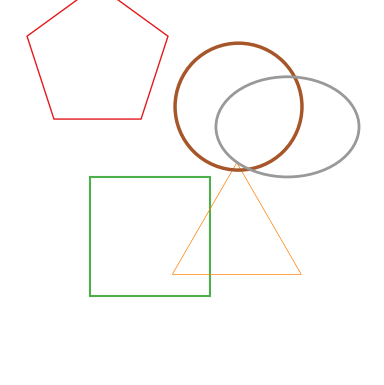[{"shape": "pentagon", "thickness": 1, "radius": 0.96, "center": [0.253, 0.846]}, {"shape": "square", "thickness": 1.5, "radius": 0.78, "center": [0.389, 0.386]}, {"shape": "triangle", "thickness": 0.5, "radius": 0.97, "center": [0.615, 0.384]}, {"shape": "circle", "thickness": 2.5, "radius": 0.82, "center": [0.62, 0.723]}, {"shape": "oval", "thickness": 2, "radius": 0.93, "center": [0.747, 0.671]}]